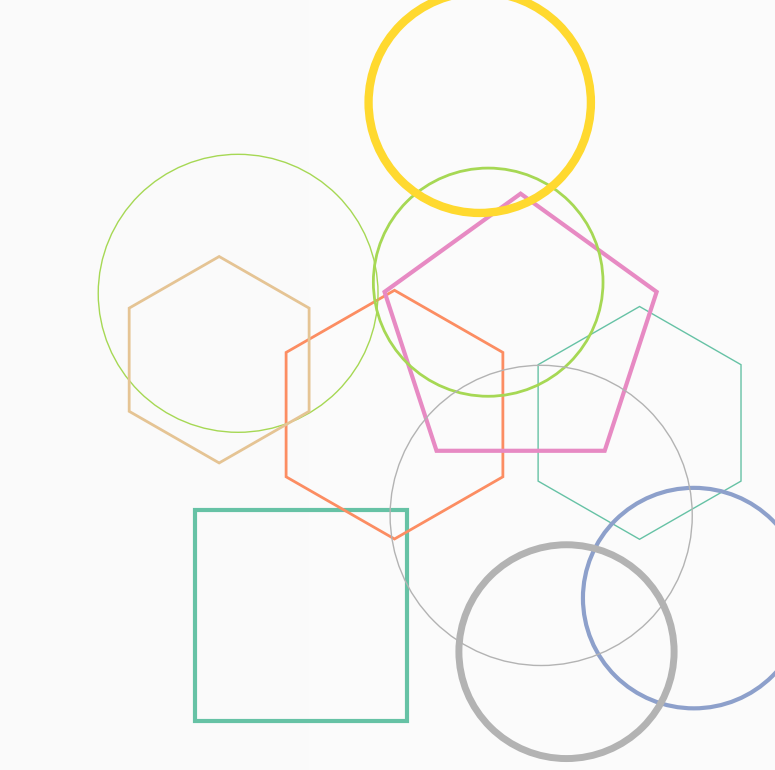[{"shape": "square", "thickness": 1.5, "radius": 0.68, "center": [0.388, 0.2]}, {"shape": "hexagon", "thickness": 0.5, "radius": 0.76, "center": [0.825, 0.451]}, {"shape": "hexagon", "thickness": 1, "radius": 0.81, "center": [0.509, 0.462]}, {"shape": "circle", "thickness": 1.5, "radius": 0.72, "center": [0.895, 0.223]}, {"shape": "pentagon", "thickness": 1.5, "radius": 0.92, "center": [0.672, 0.564]}, {"shape": "circle", "thickness": 1, "radius": 0.74, "center": [0.63, 0.634]}, {"shape": "circle", "thickness": 0.5, "radius": 0.9, "center": [0.307, 0.619]}, {"shape": "circle", "thickness": 3, "radius": 0.72, "center": [0.619, 0.867]}, {"shape": "hexagon", "thickness": 1, "radius": 0.67, "center": [0.283, 0.533]}, {"shape": "circle", "thickness": 2.5, "radius": 0.69, "center": [0.731, 0.154]}, {"shape": "circle", "thickness": 0.5, "radius": 0.97, "center": [0.698, 0.331]}]